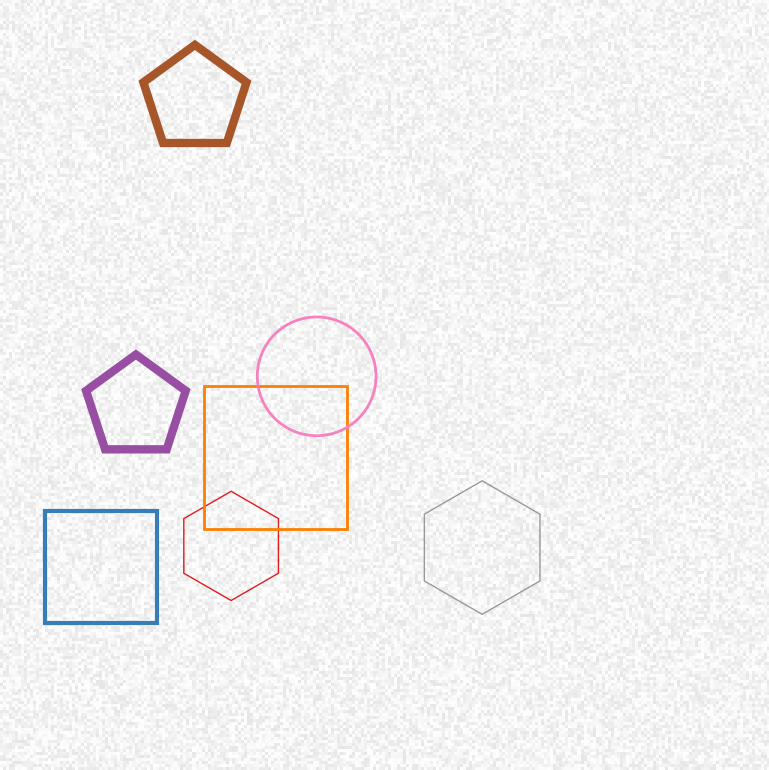[{"shape": "hexagon", "thickness": 0.5, "radius": 0.35, "center": [0.3, 0.291]}, {"shape": "square", "thickness": 1.5, "radius": 0.36, "center": [0.132, 0.263]}, {"shape": "pentagon", "thickness": 3, "radius": 0.34, "center": [0.176, 0.472]}, {"shape": "square", "thickness": 1, "radius": 0.46, "center": [0.358, 0.406]}, {"shape": "pentagon", "thickness": 3, "radius": 0.35, "center": [0.253, 0.871]}, {"shape": "circle", "thickness": 1, "radius": 0.39, "center": [0.411, 0.511]}, {"shape": "hexagon", "thickness": 0.5, "radius": 0.43, "center": [0.626, 0.289]}]